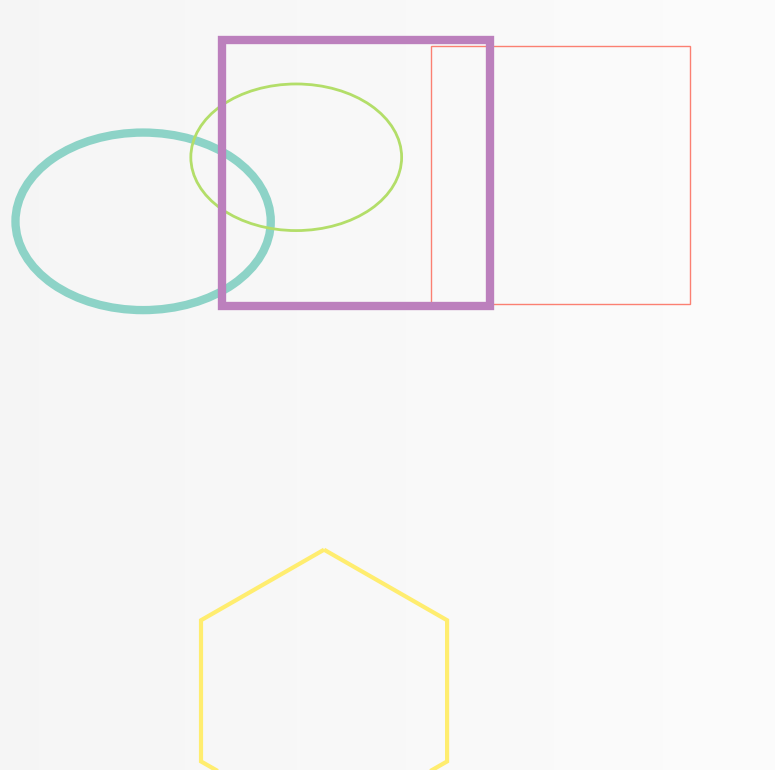[{"shape": "oval", "thickness": 3, "radius": 0.82, "center": [0.185, 0.713]}, {"shape": "square", "thickness": 0.5, "radius": 0.84, "center": [0.723, 0.773]}, {"shape": "oval", "thickness": 1, "radius": 0.68, "center": [0.382, 0.796]}, {"shape": "square", "thickness": 3, "radius": 0.86, "center": [0.46, 0.775]}, {"shape": "hexagon", "thickness": 1.5, "radius": 0.92, "center": [0.418, 0.103]}]